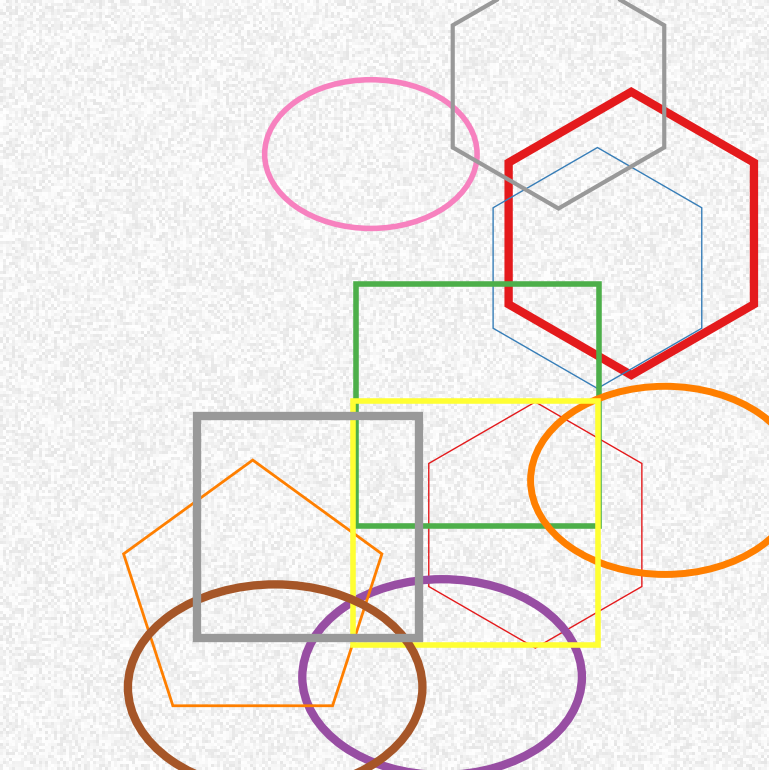[{"shape": "hexagon", "thickness": 3, "radius": 0.92, "center": [0.82, 0.697]}, {"shape": "hexagon", "thickness": 0.5, "radius": 0.8, "center": [0.695, 0.318]}, {"shape": "hexagon", "thickness": 0.5, "radius": 0.78, "center": [0.776, 0.652]}, {"shape": "square", "thickness": 2, "radius": 0.79, "center": [0.62, 0.474]}, {"shape": "oval", "thickness": 3, "radius": 0.91, "center": [0.574, 0.121]}, {"shape": "pentagon", "thickness": 1, "radius": 0.88, "center": [0.328, 0.226]}, {"shape": "oval", "thickness": 2.5, "radius": 0.87, "center": [0.864, 0.376]}, {"shape": "square", "thickness": 2, "radius": 0.79, "center": [0.618, 0.321]}, {"shape": "oval", "thickness": 3, "radius": 0.96, "center": [0.357, 0.107]}, {"shape": "oval", "thickness": 2, "radius": 0.69, "center": [0.482, 0.8]}, {"shape": "hexagon", "thickness": 1.5, "radius": 0.79, "center": [0.725, 0.888]}, {"shape": "square", "thickness": 3, "radius": 0.72, "center": [0.4, 0.316]}]